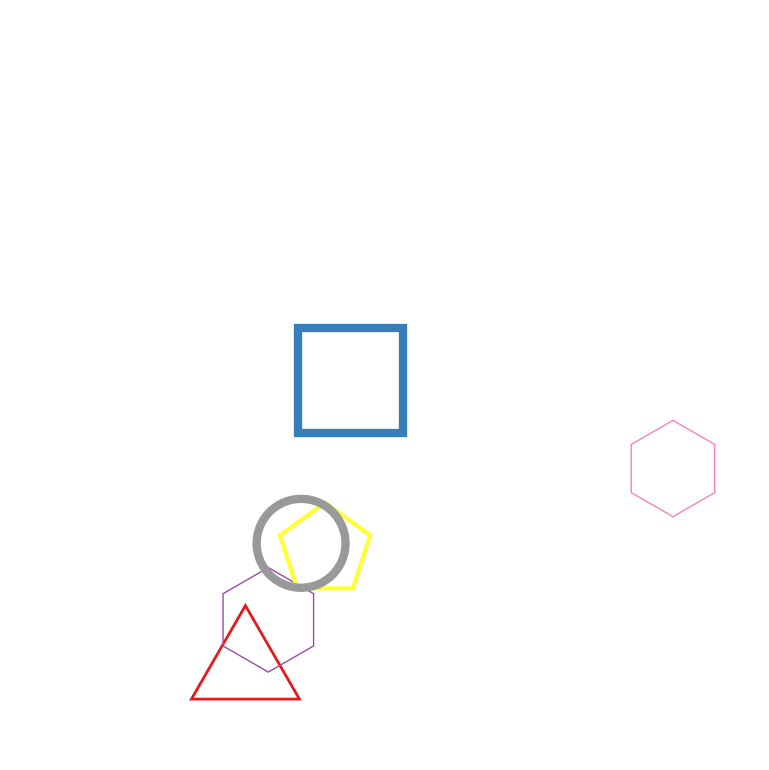[{"shape": "triangle", "thickness": 1, "radius": 0.4, "center": [0.319, 0.133]}, {"shape": "square", "thickness": 3, "radius": 0.34, "center": [0.455, 0.506]}, {"shape": "hexagon", "thickness": 0.5, "radius": 0.34, "center": [0.348, 0.195]}, {"shape": "pentagon", "thickness": 1.5, "radius": 0.31, "center": [0.422, 0.286]}, {"shape": "hexagon", "thickness": 0.5, "radius": 0.31, "center": [0.874, 0.392]}, {"shape": "circle", "thickness": 3, "radius": 0.29, "center": [0.391, 0.294]}]